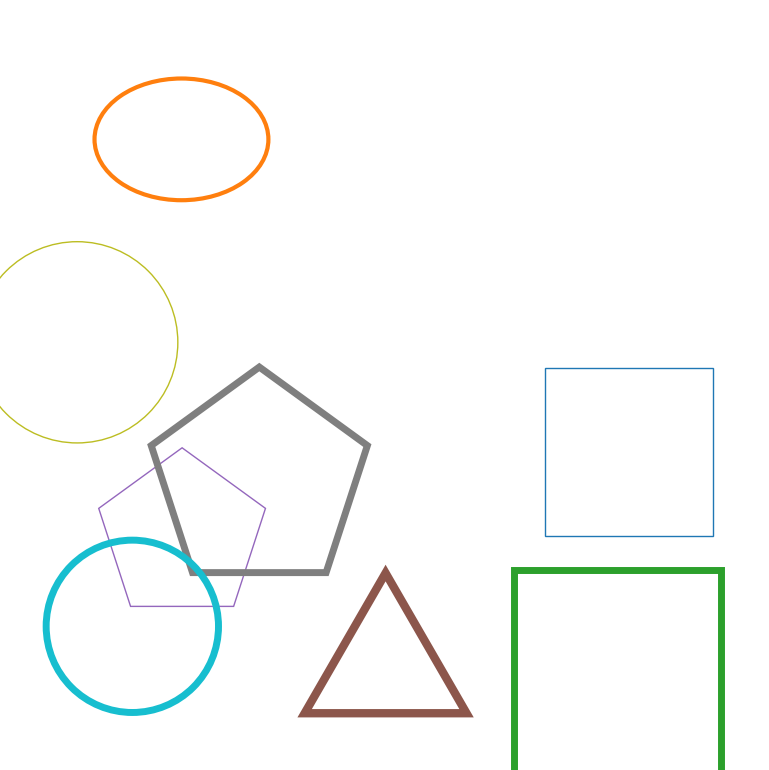[{"shape": "square", "thickness": 0.5, "radius": 0.55, "center": [0.817, 0.413]}, {"shape": "oval", "thickness": 1.5, "radius": 0.56, "center": [0.236, 0.819]}, {"shape": "square", "thickness": 2.5, "radius": 0.67, "center": [0.802, 0.125]}, {"shape": "pentagon", "thickness": 0.5, "radius": 0.57, "center": [0.236, 0.305]}, {"shape": "triangle", "thickness": 3, "radius": 0.61, "center": [0.501, 0.134]}, {"shape": "pentagon", "thickness": 2.5, "radius": 0.74, "center": [0.337, 0.376]}, {"shape": "circle", "thickness": 0.5, "radius": 0.65, "center": [0.1, 0.555]}, {"shape": "circle", "thickness": 2.5, "radius": 0.56, "center": [0.172, 0.187]}]